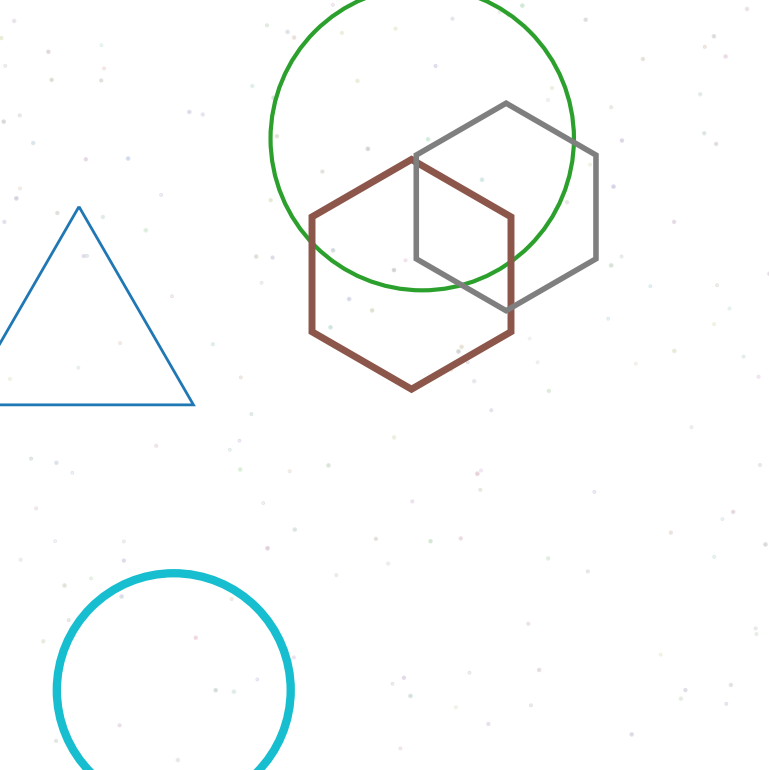[{"shape": "triangle", "thickness": 1, "radius": 0.86, "center": [0.103, 0.56]}, {"shape": "circle", "thickness": 1.5, "radius": 0.99, "center": [0.548, 0.82]}, {"shape": "hexagon", "thickness": 2.5, "radius": 0.75, "center": [0.534, 0.644]}, {"shape": "hexagon", "thickness": 2, "radius": 0.67, "center": [0.657, 0.731]}, {"shape": "circle", "thickness": 3, "radius": 0.76, "center": [0.226, 0.104]}]